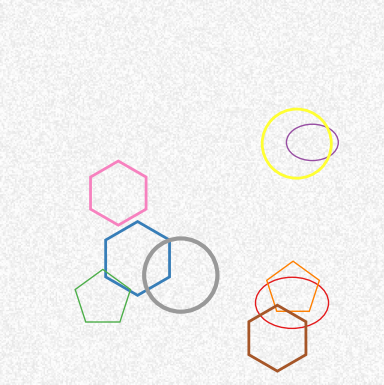[{"shape": "oval", "thickness": 1, "radius": 0.47, "center": [0.758, 0.213]}, {"shape": "hexagon", "thickness": 2, "radius": 0.48, "center": [0.357, 0.329]}, {"shape": "pentagon", "thickness": 1, "radius": 0.38, "center": [0.267, 0.225]}, {"shape": "oval", "thickness": 1, "radius": 0.34, "center": [0.811, 0.63]}, {"shape": "pentagon", "thickness": 1, "radius": 0.36, "center": [0.761, 0.25]}, {"shape": "circle", "thickness": 2, "radius": 0.45, "center": [0.771, 0.627]}, {"shape": "hexagon", "thickness": 2, "radius": 0.43, "center": [0.72, 0.122]}, {"shape": "hexagon", "thickness": 2, "radius": 0.42, "center": [0.307, 0.498]}, {"shape": "circle", "thickness": 3, "radius": 0.48, "center": [0.47, 0.286]}]